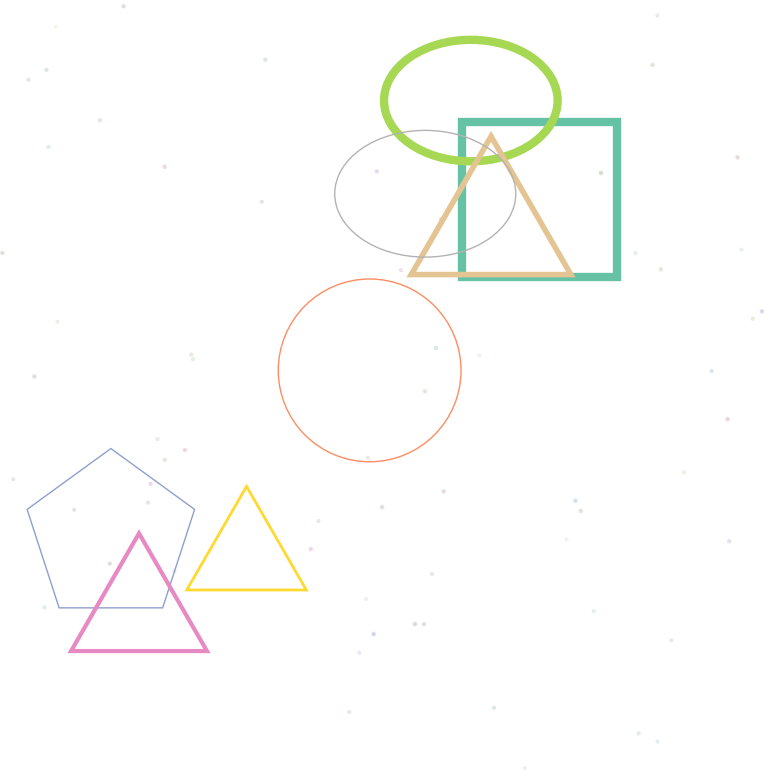[{"shape": "square", "thickness": 3, "radius": 0.5, "center": [0.701, 0.741]}, {"shape": "circle", "thickness": 0.5, "radius": 0.59, "center": [0.48, 0.519]}, {"shape": "pentagon", "thickness": 0.5, "radius": 0.57, "center": [0.144, 0.303]}, {"shape": "triangle", "thickness": 1.5, "radius": 0.51, "center": [0.181, 0.205]}, {"shape": "oval", "thickness": 3, "radius": 0.56, "center": [0.611, 0.869]}, {"shape": "triangle", "thickness": 1, "radius": 0.45, "center": [0.32, 0.279]}, {"shape": "triangle", "thickness": 2, "radius": 0.6, "center": [0.638, 0.703]}, {"shape": "oval", "thickness": 0.5, "radius": 0.59, "center": [0.552, 0.748]}]